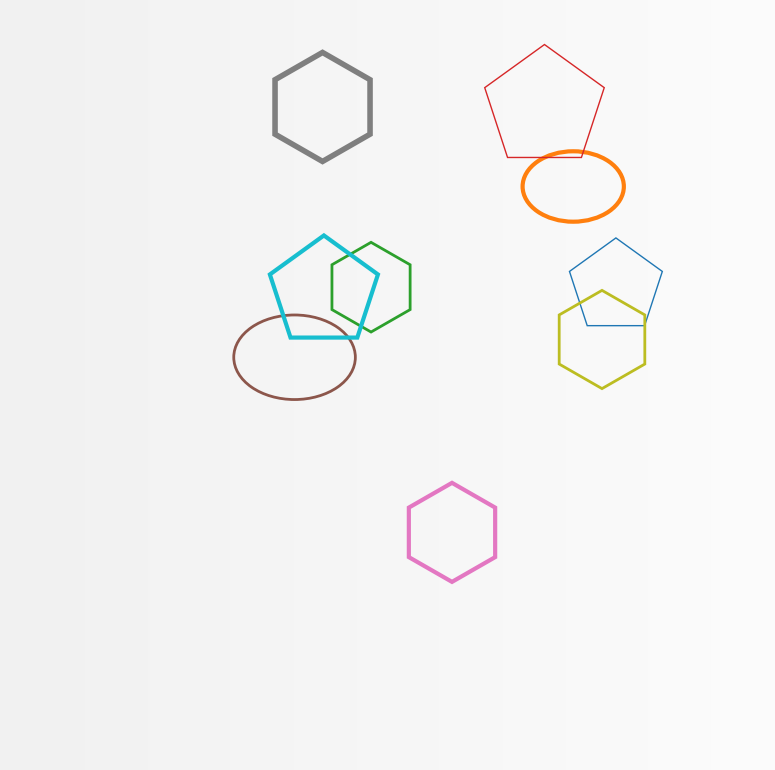[{"shape": "pentagon", "thickness": 0.5, "radius": 0.31, "center": [0.795, 0.628]}, {"shape": "oval", "thickness": 1.5, "radius": 0.33, "center": [0.74, 0.758]}, {"shape": "hexagon", "thickness": 1, "radius": 0.29, "center": [0.479, 0.627]}, {"shape": "pentagon", "thickness": 0.5, "radius": 0.41, "center": [0.703, 0.861]}, {"shape": "oval", "thickness": 1, "radius": 0.39, "center": [0.38, 0.536]}, {"shape": "hexagon", "thickness": 1.5, "radius": 0.32, "center": [0.583, 0.309]}, {"shape": "hexagon", "thickness": 2, "radius": 0.35, "center": [0.416, 0.861]}, {"shape": "hexagon", "thickness": 1, "radius": 0.32, "center": [0.777, 0.559]}, {"shape": "pentagon", "thickness": 1.5, "radius": 0.37, "center": [0.418, 0.621]}]